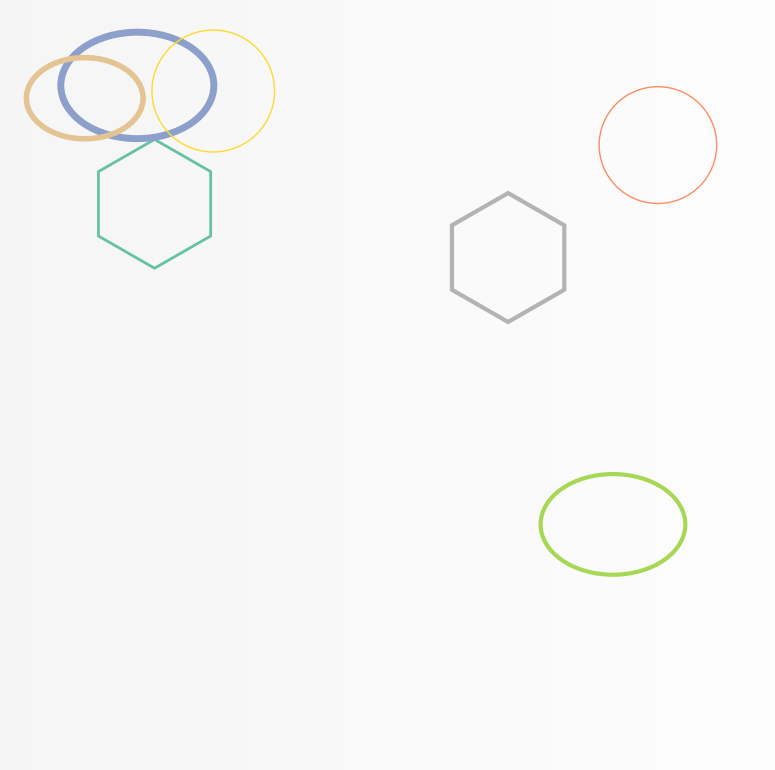[{"shape": "hexagon", "thickness": 1, "radius": 0.42, "center": [0.199, 0.735]}, {"shape": "circle", "thickness": 0.5, "radius": 0.38, "center": [0.849, 0.812]}, {"shape": "oval", "thickness": 2.5, "radius": 0.49, "center": [0.177, 0.889]}, {"shape": "oval", "thickness": 1.5, "radius": 0.47, "center": [0.791, 0.319]}, {"shape": "circle", "thickness": 0.5, "radius": 0.4, "center": [0.275, 0.882]}, {"shape": "oval", "thickness": 2, "radius": 0.38, "center": [0.109, 0.872]}, {"shape": "hexagon", "thickness": 1.5, "radius": 0.42, "center": [0.656, 0.666]}]